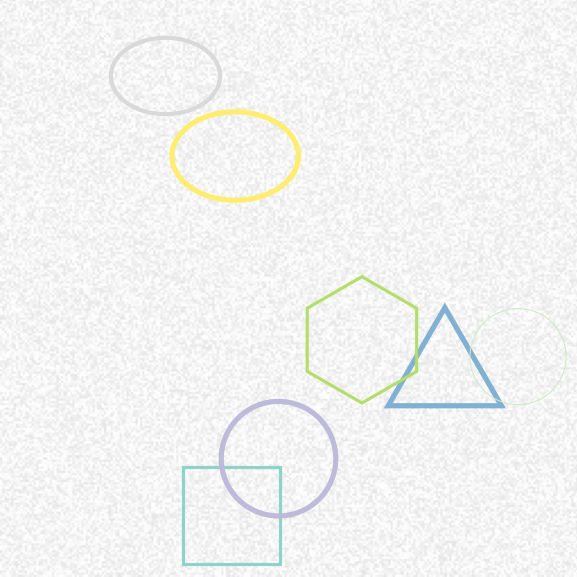[{"shape": "square", "thickness": 1.5, "radius": 0.42, "center": [0.401, 0.107]}, {"shape": "circle", "thickness": 2.5, "radius": 0.5, "center": [0.482, 0.205]}, {"shape": "triangle", "thickness": 2.5, "radius": 0.57, "center": [0.77, 0.353]}, {"shape": "hexagon", "thickness": 1.5, "radius": 0.55, "center": [0.627, 0.411]}, {"shape": "oval", "thickness": 2, "radius": 0.47, "center": [0.287, 0.868]}, {"shape": "circle", "thickness": 0.5, "radius": 0.42, "center": [0.897, 0.382]}, {"shape": "oval", "thickness": 2.5, "radius": 0.55, "center": [0.407, 0.729]}]